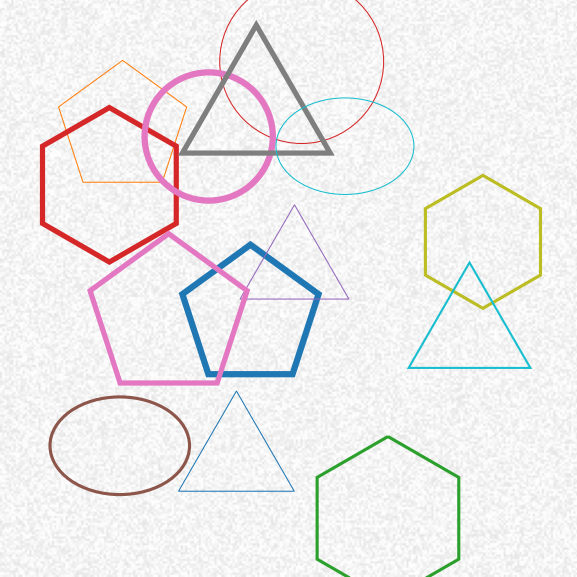[{"shape": "pentagon", "thickness": 3, "radius": 0.62, "center": [0.434, 0.451]}, {"shape": "triangle", "thickness": 0.5, "radius": 0.58, "center": [0.409, 0.206]}, {"shape": "pentagon", "thickness": 0.5, "radius": 0.58, "center": [0.212, 0.778]}, {"shape": "hexagon", "thickness": 1.5, "radius": 0.71, "center": [0.672, 0.102]}, {"shape": "hexagon", "thickness": 2.5, "radius": 0.67, "center": [0.189, 0.679]}, {"shape": "circle", "thickness": 0.5, "radius": 0.71, "center": [0.522, 0.893]}, {"shape": "triangle", "thickness": 0.5, "radius": 0.54, "center": [0.51, 0.536]}, {"shape": "oval", "thickness": 1.5, "radius": 0.6, "center": [0.207, 0.227]}, {"shape": "pentagon", "thickness": 2.5, "radius": 0.71, "center": [0.292, 0.452]}, {"shape": "circle", "thickness": 3, "radius": 0.56, "center": [0.361, 0.763]}, {"shape": "triangle", "thickness": 2.5, "radius": 0.74, "center": [0.444, 0.808]}, {"shape": "hexagon", "thickness": 1.5, "radius": 0.58, "center": [0.836, 0.58]}, {"shape": "triangle", "thickness": 1, "radius": 0.61, "center": [0.813, 0.423]}, {"shape": "oval", "thickness": 0.5, "radius": 0.6, "center": [0.597, 0.746]}]